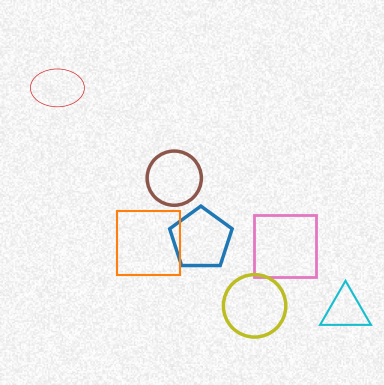[{"shape": "pentagon", "thickness": 2.5, "radius": 0.43, "center": [0.522, 0.379]}, {"shape": "square", "thickness": 1.5, "radius": 0.41, "center": [0.385, 0.369]}, {"shape": "oval", "thickness": 0.5, "radius": 0.35, "center": [0.149, 0.772]}, {"shape": "circle", "thickness": 2.5, "radius": 0.35, "center": [0.453, 0.537]}, {"shape": "square", "thickness": 2, "radius": 0.4, "center": [0.741, 0.36]}, {"shape": "circle", "thickness": 2.5, "radius": 0.41, "center": [0.661, 0.206]}, {"shape": "triangle", "thickness": 1.5, "radius": 0.38, "center": [0.897, 0.194]}]